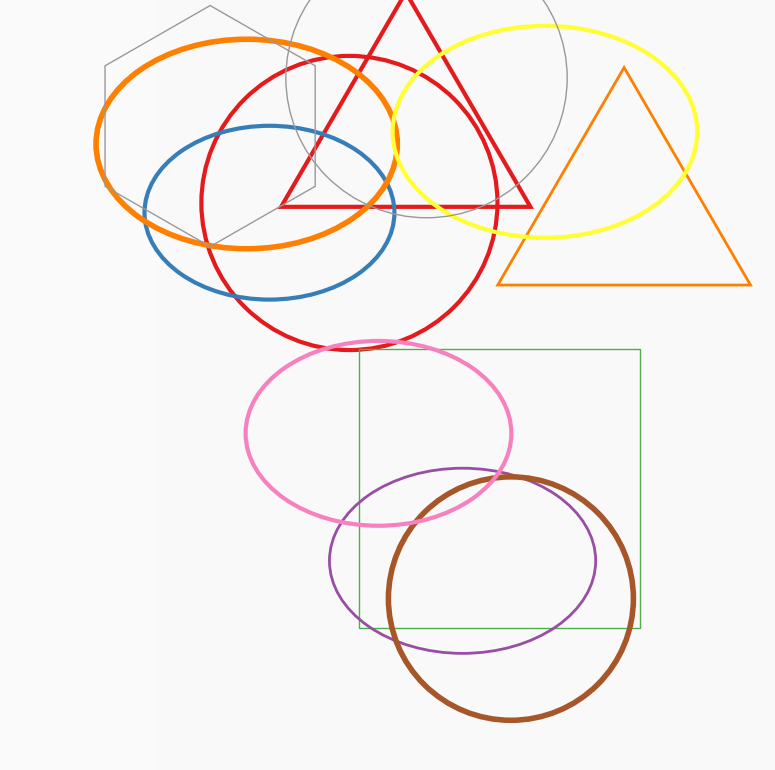[{"shape": "triangle", "thickness": 1.5, "radius": 0.93, "center": [0.524, 0.824]}, {"shape": "circle", "thickness": 1.5, "radius": 0.96, "center": [0.451, 0.736]}, {"shape": "oval", "thickness": 1.5, "radius": 0.81, "center": [0.348, 0.724]}, {"shape": "square", "thickness": 0.5, "radius": 0.91, "center": [0.645, 0.366]}, {"shape": "oval", "thickness": 1, "radius": 0.86, "center": [0.597, 0.272]}, {"shape": "oval", "thickness": 2, "radius": 0.97, "center": [0.318, 0.813]}, {"shape": "triangle", "thickness": 1, "radius": 0.94, "center": [0.805, 0.724]}, {"shape": "oval", "thickness": 1.5, "radius": 0.98, "center": [0.703, 0.829]}, {"shape": "circle", "thickness": 2, "radius": 0.79, "center": [0.659, 0.223]}, {"shape": "oval", "thickness": 1.5, "radius": 0.86, "center": [0.488, 0.437]}, {"shape": "circle", "thickness": 0.5, "radius": 0.91, "center": [0.55, 0.899]}, {"shape": "hexagon", "thickness": 0.5, "radius": 0.78, "center": [0.271, 0.836]}]